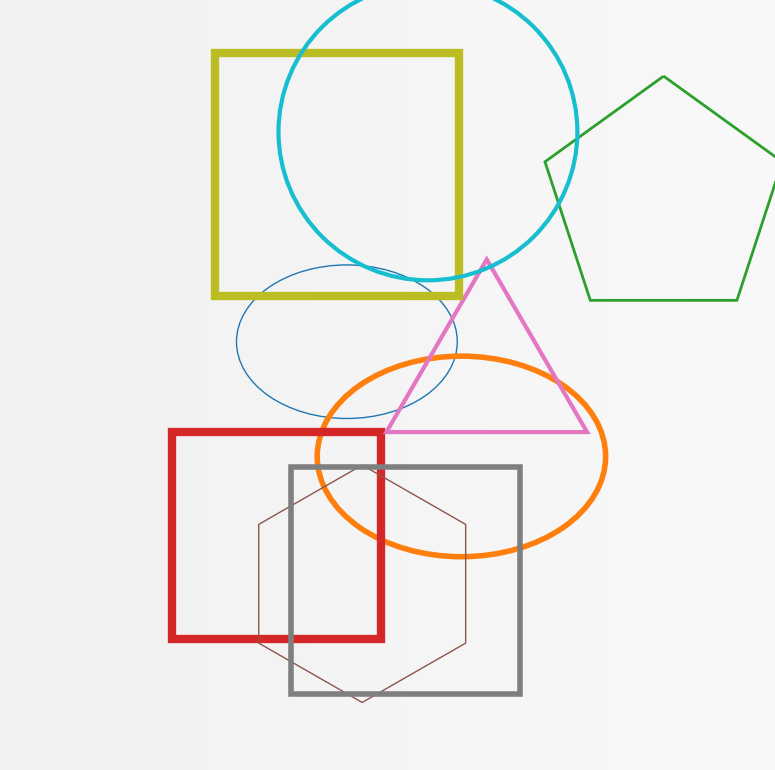[{"shape": "oval", "thickness": 0.5, "radius": 0.71, "center": [0.448, 0.556]}, {"shape": "oval", "thickness": 2, "radius": 0.93, "center": [0.595, 0.407]}, {"shape": "pentagon", "thickness": 1, "radius": 0.8, "center": [0.856, 0.74]}, {"shape": "square", "thickness": 3, "radius": 0.67, "center": [0.356, 0.304]}, {"shape": "hexagon", "thickness": 0.5, "radius": 0.77, "center": [0.467, 0.242]}, {"shape": "triangle", "thickness": 1.5, "radius": 0.75, "center": [0.628, 0.514]}, {"shape": "square", "thickness": 2, "radius": 0.74, "center": [0.524, 0.246]}, {"shape": "square", "thickness": 3, "radius": 0.79, "center": [0.435, 0.773]}, {"shape": "circle", "thickness": 1.5, "radius": 0.96, "center": [0.552, 0.829]}]